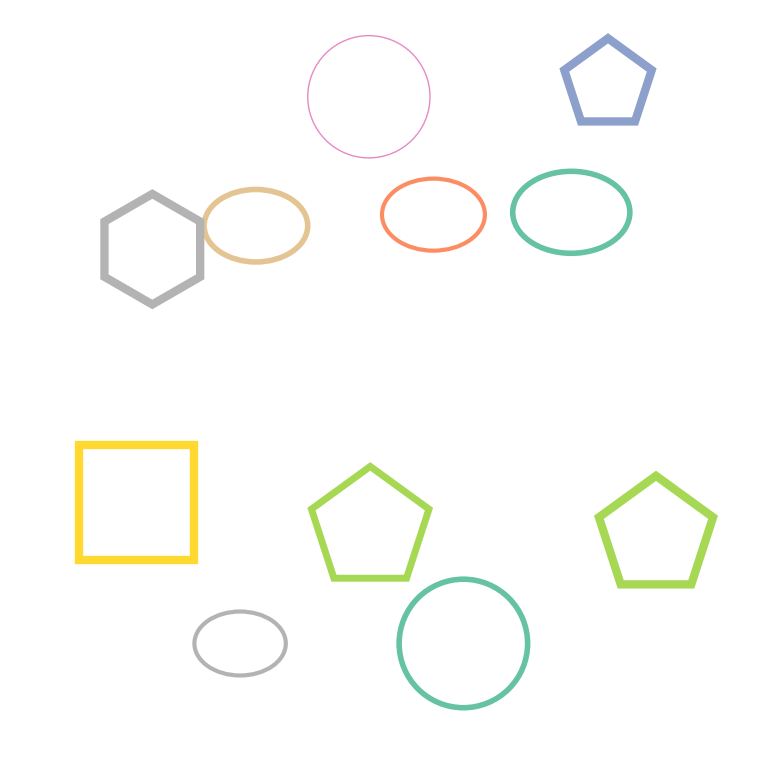[{"shape": "circle", "thickness": 2, "radius": 0.42, "center": [0.602, 0.164]}, {"shape": "oval", "thickness": 2, "radius": 0.38, "center": [0.742, 0.724]}, {"shape": "oval", "thickness": 1.5, "radius": 0.33, "center": [0.563, 0.721]}, {"shape": "pentagon", "thickness": 3, "radius": 0.3, "center": [0.79, 0.891]}, {"shape": "circle", "thickness": 0.5, "radius": 0.4, "center": [0.479, 0.874]}, {"shape": "pentagon", "thickness": 2.5, "radius": 0.4, "center": [0.481, 0.314]}, {"shape": "pentagon", "thickness": 3, "radius": 0.39, "center": [0.852, 0.304]}, {"shape": "square", "thickness": 3, "radius": 0.38, "center": [0.177, 0.347]}, {"shape": "oval", "thickness": 2, "radius": 0.34, "center": [0.332, 0.707]}, {"shape": "hexagon", "thickness": 3, "radius": 0.36, "center": [0.198, 0.676]}, {"shape": "oval", "thickness": 1.5, "radius": 0.3, "center": [0.312, 0.164]}]